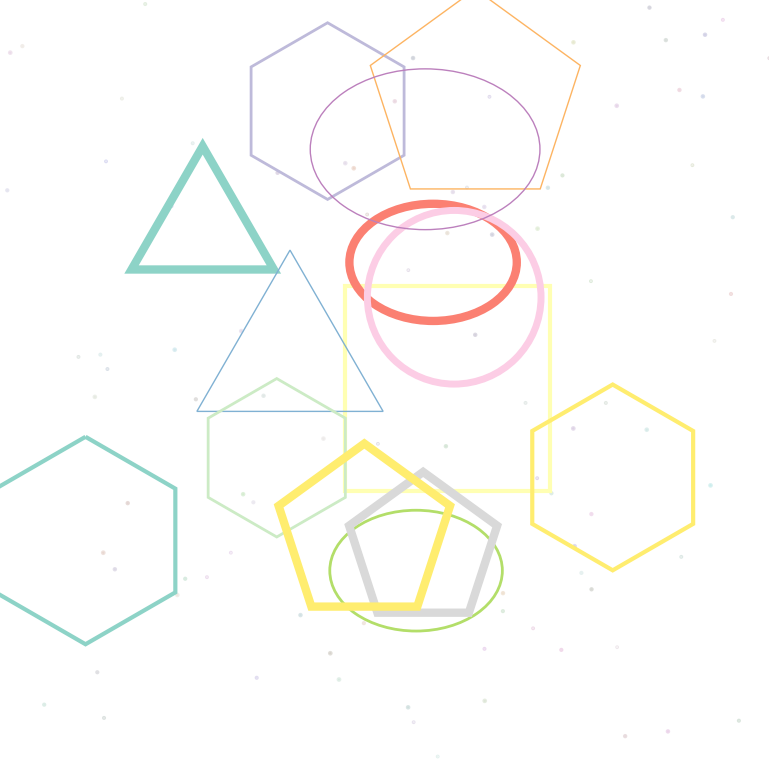[{"shape": "triangle", "thickness": 3, "radius": 0.53, "center": [0.263, 0.703]}, {"shape": "hexagon", "thickness": 1.5, "radius": 0.67, "center": [0.111, 0.298]}, {"shape": "square", "thickness": 1.5, "radius": 0.67, "center": [0.581, 0.495]}, {"shape": "hexagon", "thickness": 1, "radius": 0.57, "center": [0.425, 0.856]}, {"shape": "oval", "thickness": 3, "radius": 0.54, "center": [0.562, 0.659]}, {"shape": "triangle", "thickness": 0.5, "radius": 0.7, "center": [0.377, 0.536]}, {"shape": "pentagon", "thickness": 0.5, "radius": 0.72, "center": [0.617, 0.871]}, {"shape": "oval", "thickness": 1, "radius": 0.56, "center": [0.54, 0.259]}, {"shape": "circle", "thickness": 2.5, "radius": 0.56, "center": [0.59, 0.614]}, {"shape": "pentagon", "thickness": 3, "radius": 0.51, "center": [0.55, 0.286]}, {"shape": "oval", "thickness": 0.5, "radius": 0.75, "center": [0.552, 0.806]}, {"shape": "hexagon", "thickness": 1, "radius": 0.51, "center": [0.359, 0.405]}, {"shape": "pentagon", "thickness": 3, "radius": 0.59, "center": [0.473, 0.307]}, {"shape": "hexagon", "thickness": 1.5, "radius": 0.6, "center": [0.796, 0.38]}]